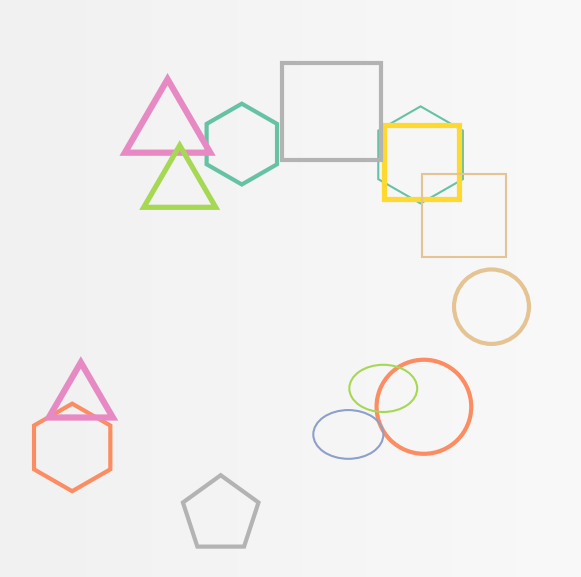[{"shape": "hexagon", "thickness": 2, "radius": 0.35, "center": [0.416, 0.75]}, {"shape": "hexagon", "thickness": 1, "radius": 0.42, "center": [0.724, 0.731]}, {"shape": "hexagon", "thickness": 2, "radius": 0.38, "center": [0.124, 0.224]}, {"shape": "circle", "thickness": 2, "radius": 0.41, "center": [0.729, 0.295]}, {"shape": "oval", "thickness": 1, "radius": 0.3, "center": [0.599, 0.247]}, {"shape": "triangle", "thickness": 3, "radius": 0.42, "center": [0.288, 0.777]}, {"shape": "triangle", "thickness": 3, "radius": 0.32, "center": [0.139, 0.308]}, {"shape": "triangle", "thickness": 2.5, "radius": 0.36, "center": [0.309, 0.676]}, {"shape": "oval", "thickness": 1, "radius": 0.29, "center": [0.659, 0.327]}, {"shape": "square", "thickness": 2.5, "radius": 0.32, "center": [0.725, 0.719]}, {"shape": "circle", "thickness": 2, "radius": 0.32, "center": [0.846, 0.468]}, {"shape": "square", "thickness": 1, "radius": 0.36, "center": [0.798, 0.626]}, {"shape": "square", "thickness": 2, "radius": 0.42, "center": [0.57, 0.806]}, {"shape": "pentagon", "thickness": 2, "radius": 0.34, "center": [0.38, 0.108]}]